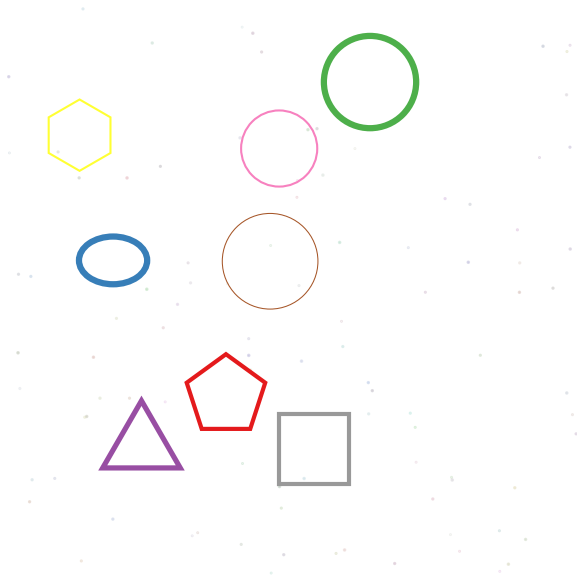[{"shape": "pentagon", "thickness": 2, "radius": 0.36, "center": [0.391, 0.314]}, {"shape": "oval", "thickness": 3, "radius": 0.3, "center": [0.196, 0.548]}, {"shape": "circle", "thickness": 3, "radius": 0.4, "center": [0.641, 0.857]}, {"shape": "triangle", "thickness": 2.5, "radius": 0.39, "center": [0.245, 0.228]}, {"shape": "hexagon", "thickness": 1, "radius": 0.31, "center": [0.138, 0.765]}, {"shape": "circle", "thickness": 0.5, "radius": 0.41, "center": [0.468, 0.547]}, {"shape": "circle", "thickness": 1, "radius": 0.33, "center": [0.483, 0.742]}, {"shape": "square", "thickness": 2, "radius": 0.3, "center": [0.543, 0.222]}]